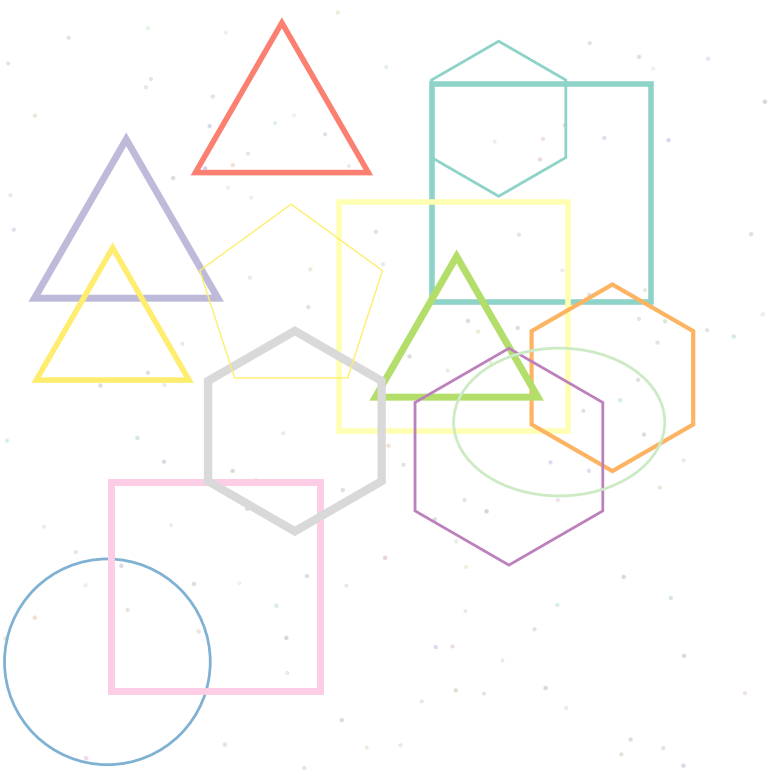[{"shape": "hexagon", "thickness": 1, "radius": 0.5, "center": [0.648, 0.846]}, {"shape": "square", "thickness": 2, "radius": 0.71, "center": [0.703, 0.749]}, {"shape": "square", "thickness": 2, "radius": 0.74, "center": [0.589, 0.589]}, {"shape": "triangle", "thickness": 2.5, "radius": 0.69, "center": [0.164, 0.681]}, {"shape": "triangle", "thickness": 2, "radius": 0.65, "center": [0.366, 0.841]}, {"shape": "circle", "thickness": 1, "radius": 0.67, "center": [0.139, 0.14]}, {"shape": "hexagon", "thickness": 1.5, "radius": 0.61, "center": [0.795, 0.509]}, {"shape": "triangle", "thickness": 2.5, "radius": 0.61, "center": [0.593, 0.545]}, {"shape": "square", "thickness": 2.5, "radius": 0.68, "center": [0.28, 0.238]}, {"shape": "hexagon", "thickness": 3, "radius": 0.65, "center": [0.383, 0.44]}, {"shape": "hexagon", "thickness": 1, "radius": 0.7, "center": [0.661, 0.407]}, {"shape": "oval", "thickness": 1, "radius": 0.69, "center": [0.726, 0.452]}, {"shape": "pentagon", "thickness": 0.5, "radius": 0.62, "center": [0.378, 0.61]}, {"shape": "triangle", "thickness": 2, "radius": 0.57, "center": [0.146, 0.564]}]